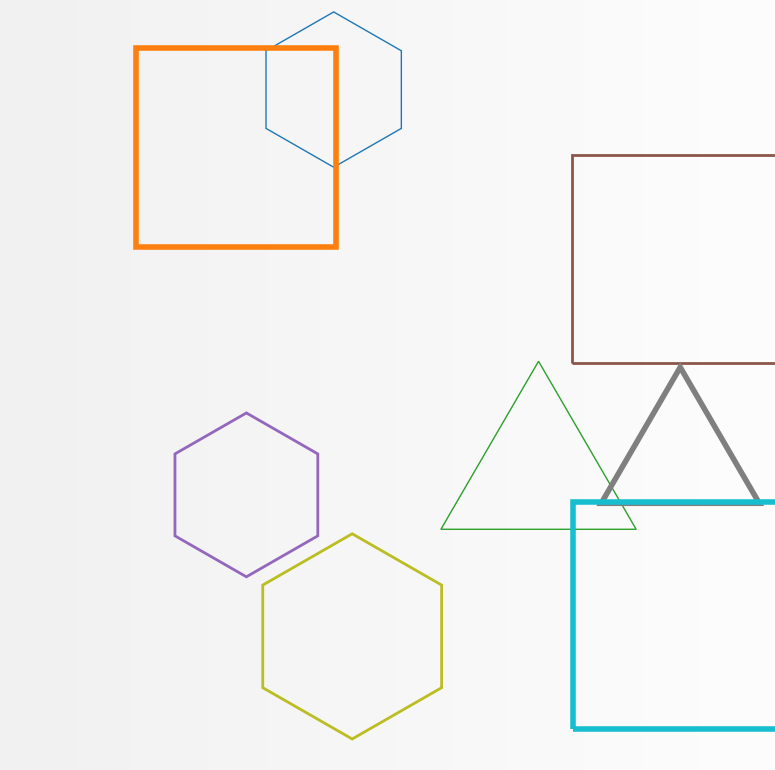[{"shape": "hexagon", "thickness": 0.5, "radius": 0.5, "center": [0.431, 0.884]}, {"shape": "square", "thickness": 2, "radius": 0.65, "center": [0.304, 0.809]}, {"shape": "triangle", "thickness": 0.5, "radius": 0.73, "center": [0.695, 0.385]}, {"shape": "hexagon", "thickness": 1, "radius": 0.53, "center": [0.318, 0.357]}, {"shape": "square", "thickness": 1, "radius": 0.68, "center": [0.874, 0.664]}, {"shape": "triangle", "thickness": 2, "radius": 0.59, "center": [0.878, 0.405]}, {"shape": "hexagon", "thickness": 1, "radius": 0.67, "center": [0.454, 0.174]}, {"shape": "square", "thickness": 2, "radius": 0.74, "center": [0.887, 0.2]}]